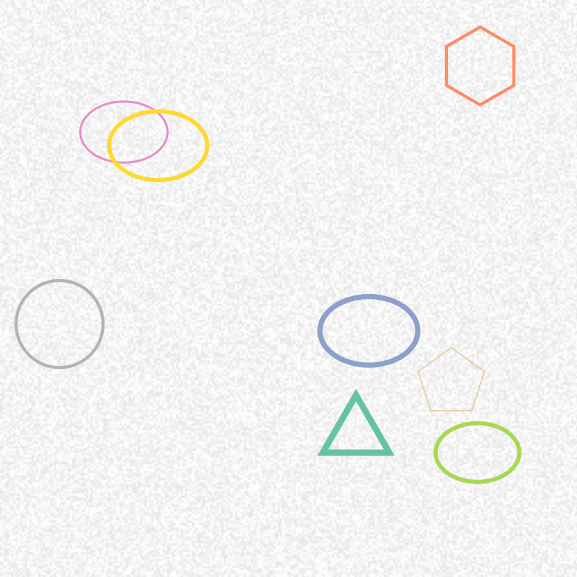[{"shape": "triangle", "thickness": 3, "radius": 0.33, "center": [0.617, 0.249]}, {"shape": "hexagon", "thickness": 1.5, "radius": 0.34, "center": [0.831, 0.885]}, {"shape": "oval", "thickness": 2.5, "radius": 0.42, "center": [0.639, 0.426]}, {"shape": "oval", "thickness": 1, "radius": 0.38, "center": [0.215, 0.77]}, {"shape": "oval", "thickness": 2, "radius": 0.36, "center": [0.827, 0.216]}, {"shape": "oval", "thickness": 2, "radius": 0.43, "center": [0.274, 0.747]}, {"shape": "pentagon", "thickness": 0.5, "radius": 0.3, "center": [0.781, 0.337]}, {"shape": "circle", "thickness": 1.5, "radius": 0.38, "center": [0.103, 0.438]}]